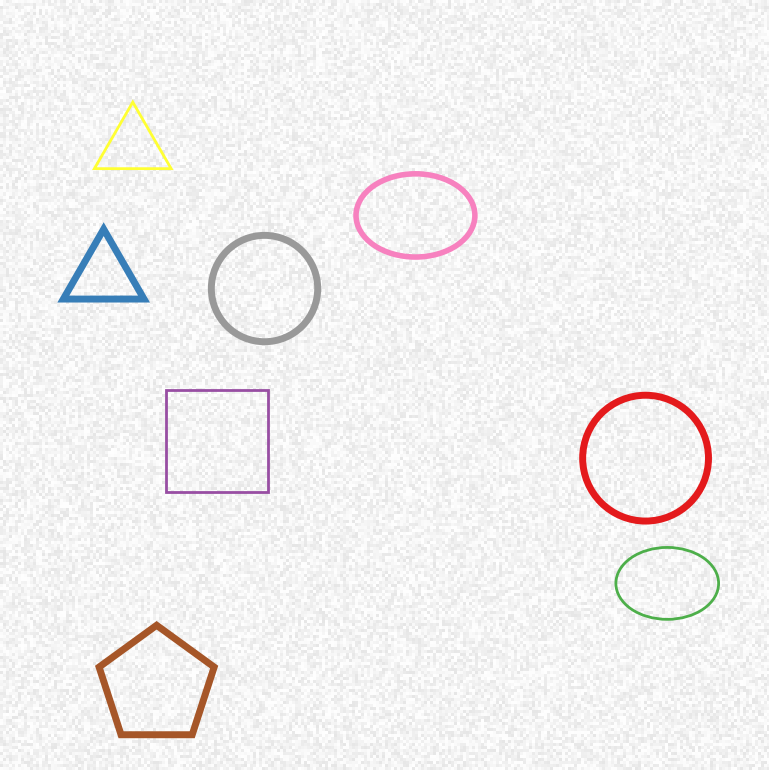[{"shape": "circle", "thickness": 2.5, "radius": 0.41, "center": [0.838, 0.405]}, {"shape": "triangle", "thickness": 2.5, "radius": 0.3, "center": [0.135, 0.642]}, {"shape": "oval", "thickness": 1, "radius": 0.33, "center": [0.867, 0.242]}, {"shape": "square", "thickness": 1, "radius": 0.33, "center": [0.282, 0.427]}, {"shape": "triangle", "thickness": 1, "radius": 0.29, "center": [0.172, 0.81]}, {"shape": "pentagon", "thickness": 2.5, "radius": 0.39, "center": [0.203, 0.109]}, {"shape": "oval", "thickness": 2, "radius": 0.39, "center": [0.54, 0.72]}, {"shape": "circle", "thickness": 2.5, "radius": 0.35, "center": [0.344, 0.625]}]